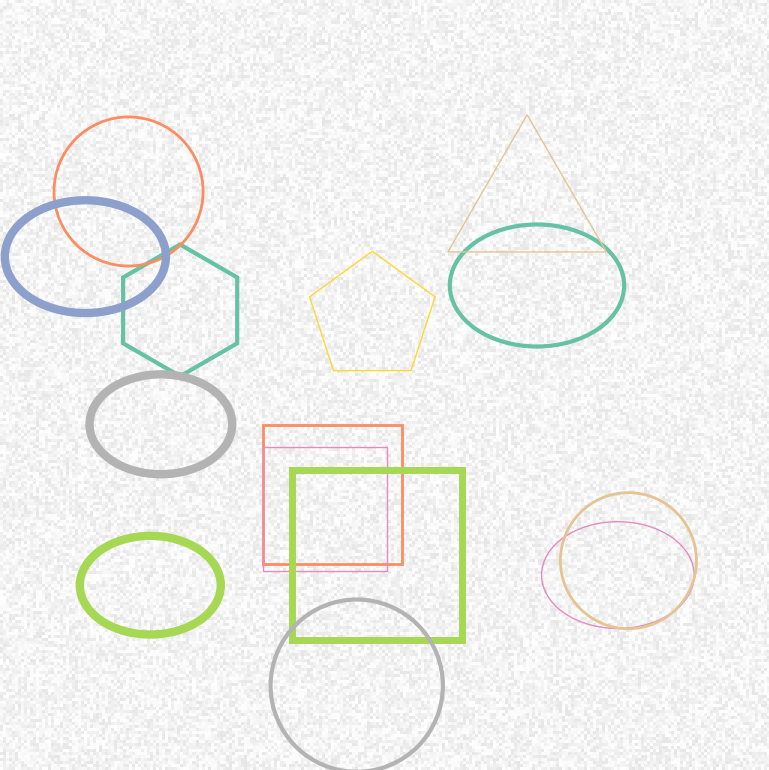[{"shape": "hexagon", "thickness": 1.5, "radius": 0.43, "center": [0.234, 0.597]}, {"shape": "oval", "thickness": 1.5, "radius": 0.57, "center": [0.697, 0.629]}, {"shape": "circle", "thickness": 1, "radius": 0.48, "center": [0.167, 0.751]}, {"shape": "square", "thickness": 1, "radius": 0.45, "center": [0.432, 0.358]}, {"shape": "oval", "thickness": 3, "radius": 0.52, "center": [0.111, 0.667]}, {"shape": "oval", "thickness": 0.5, "radius": 0.5, "center": [0.802, 0.253]}, {"shape": "square", "thickness": 0.5, "radius": 0.4, "center": [0.422, 0.339]}, {"shape": "square", "thickness": 2.5, "radius": 0.55, "center": [0.489, 0.279]}, {"shape": "oval", "thickness": 3, "radius": 0.46, "center": [0.195, 0.24]}, {"shape": "pentagon", "thickness": 0.5, "radius": 0.43, "center": [0.483, 0.588]}, {"shape": "triangle", "thickness": 0.5, "radius": 0.59, "center": [0.685, 0.732]}, {"shape": "circle", "thickness": 1, "radius": 0.44, "center": [0.816, 0.272]}, {"shape": "circle", "thickness": 1.5, "radius": 0.56, "center": [0.463, 0.11]}, {"shape": "oval", "thickness": 3, "radius": 0.46, "center": [0.209, 0.449]}]